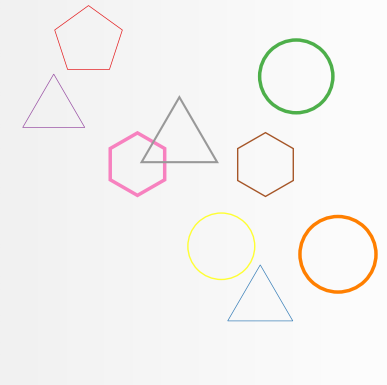[{"shape": "pentagon", "thickness": 0.5, "radius": 0.46, "center": [0.228, 0.894]}, {"shape": "triangle", "thickness": 0.5, "radius": 0.49, "center": [0.672, 0.215]}, {"shape": "circle", "thickness": 2.5, "radius": 0.47, "center": [0.765, 0.802]}, {"shape": "triangle", "thickness": 0.5, "radius": 0.46, "center": [0.139, 0.715]}, {"shape": "circle", "thickness": 2.5, "radius": 0.49, "center": [0.872, 0.34]}, {"shape": "circle", "thickness": 1, "radius": 0.43, "center": [0.571, 0.36]}, {"shape": "hexagon", "thickness": 1, "radius": 0.41, "center": [0.685, 0.573]}, {"shape": "hexagon", "thickness": 2.5, "radius": 0.41, "center": [0.355, 0.574]}, {"shape": "triangle", "thickness": 1.5, "radius": 0.56, "center": [0.463, 0.635]}]